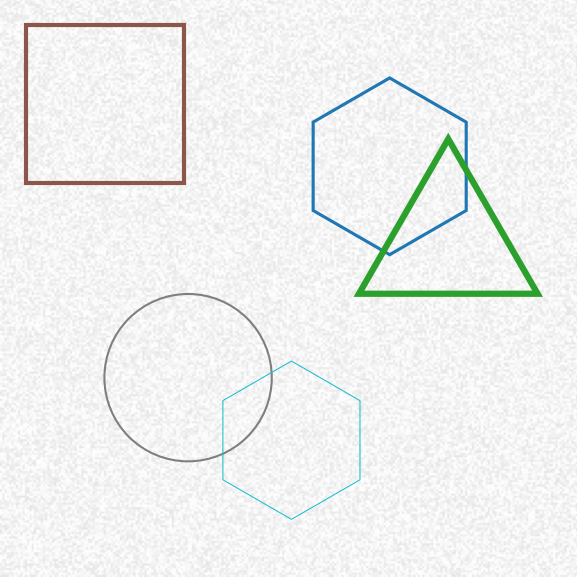[{"shape": "hexagon", "thickness": 1.5, "radius": 0.77, "center": [0.675, 0.711]}, {"shape": "triangle", "thickness": 3, "radius": 0.89, "center": [0.776, 0.58]}, {"shape": "square", "thickness": 2, "radius": 0.68, "center": [0.182, 0.82]}, {"shape": "circle", "thickness": 1, "radius": 0.72, "center": [0.326, 0.345]}, {"shape": "hexagon", "thickness": 0.5, "radius": 0.69, "center": [0.505, 0.237]}]